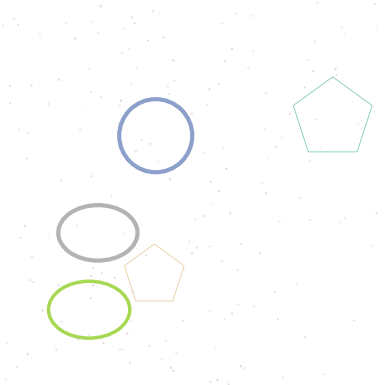[{"shape": "pentagon", "thickness": 0.5, "radius": 0.54, "center": [0.864, 0.693]}, {"shape": "circle", "thickness": 3, "radius": 0.47, "center": [0.405, 0.648]}, {"shape": "oval", "thickness": 2.5, "radius": 0.53, "center": [0.232, 0.196]}, {"shape": "pentagon", "thickness": 0.5, "radius": 0.41, "center": [0.401, 0.284]}, {"shape": "oval", "thickness": 3, "radius": 0.51, "center": [0.254, 0.395]}]